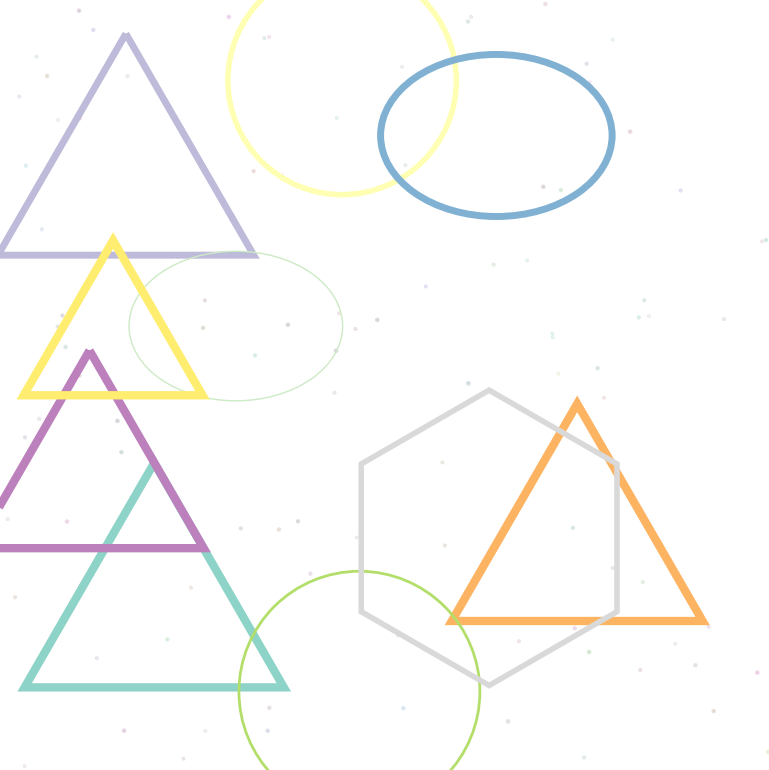[{"shape": "triangle", "thickness": 3, "radius": 0.97, "center": [0.2, 0.204]}, {"shape": "circle", "thickness": 2, "radius": 0.74, "center": [0.444, 0.896]}, {"shape": "triangle", "thickness": 2.5, "radius": 0.96, "center": [0.163, 0.764]}, {"shape": "oval", "thickness": 2.5, "radius": 0.75, "center": [0.645, 0.824]}, {"shape": "triangle", "thickness": 3, "radius": 0.94, "center": [0.75, 0.288]}, {"shape": "circle", "thickness": 1, "radius": 0.78, "center": [0.467, 0.102]}, {"shape": "hexagon", "thickness": 2, "radius": 0.96, "center": [0.635, 0.302]}, {"shape": "triangle", "thickness": 3, "radius": 0.86, "center": [0.116, 0.374]}, {"shape": "oval", "thickness": 0.5, "radius": 0.69, "center": [0.306, 0.577]}, {"shape": "triangle", "thickness": 3, "radius": 0.67, "center": [0.147, 0.554]}]